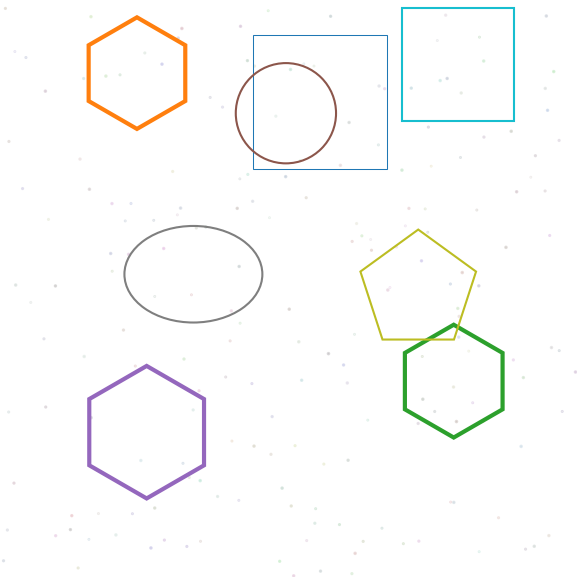[{"shape": "square", "thickness": 0.5, "radius": 0.58, "center": [0.554, 0.822]}, {"shape": "hexagon", "thickness": 2, "radius": 0.48, "center": [0.237, 0.873]}, {"shape": "hexagon", "thickness": 2, "radius": 0.49, "center": [0.786, 0.339]}, {"shape": "hexagon", "thickness": 2, "radius": 0.57, "center": [0.254, 0.251]}, {"shape": "circle", "thickness": 1, "radius": 0.43, "center": [0.495, 0.803]}, {"shape": "oval", "thickness": 1, "radius": 0.6, "center": [0.335, 0.524]}, {"shape": "pentagon", "thickness": 1, "radius": 0.53, "center": [0.724, 0.496]}, {"shape": "square", "thickness": 1, "radius": 0.49, "center": [0.793, 0.887]}]